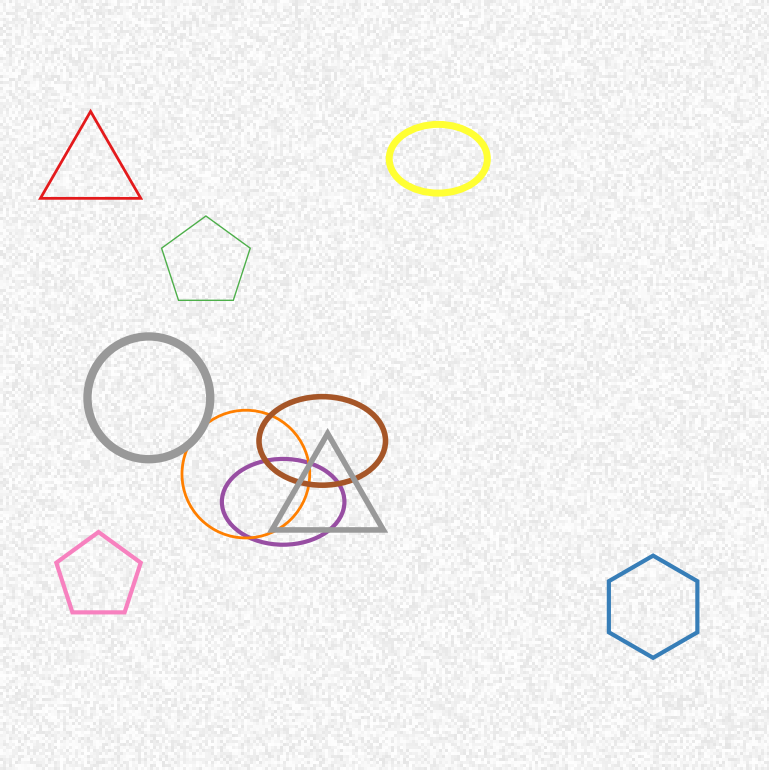[{"shape": "triangle", "thickness": 1, "radius": 0.38, "center": [0.118, 0.78]}, {"shape": "hexagon", "thickness": 1.5, "radius": 0.33, "center": [0.848, 0.212]}, {"shape": "pentagon", "thickness": 0.5, "radius": 0.3, "center": [0.267, 0.659]}, {"shape": "oval", "thickness": 1.5, "radius": 0.4, "center": [0.368, 0.348]}, {"shape": "circle", "thickness": 1, "radius": 0.41, "center": [0.319, 0.384]}, {"shape": "oval", "thickness": 2.5, "radius": 0.32, "center": [0.569, 0.794]}, {"shape": "oval", "thickness": 2, "radius": 0.41, "center": [0.419, 0.427]}, {"shape": "pentagon", "thickness": 1.5, "radius": 0.29, "center": [0.128, 0.251]}, {"shape": "circle", "thickness": 3, "radius": 0.4, "center": [0.193, 0.483]}, {"shape": "triangle", "thickness": 2, "radius": 0.42, "center": [0.426, 0.354]}]